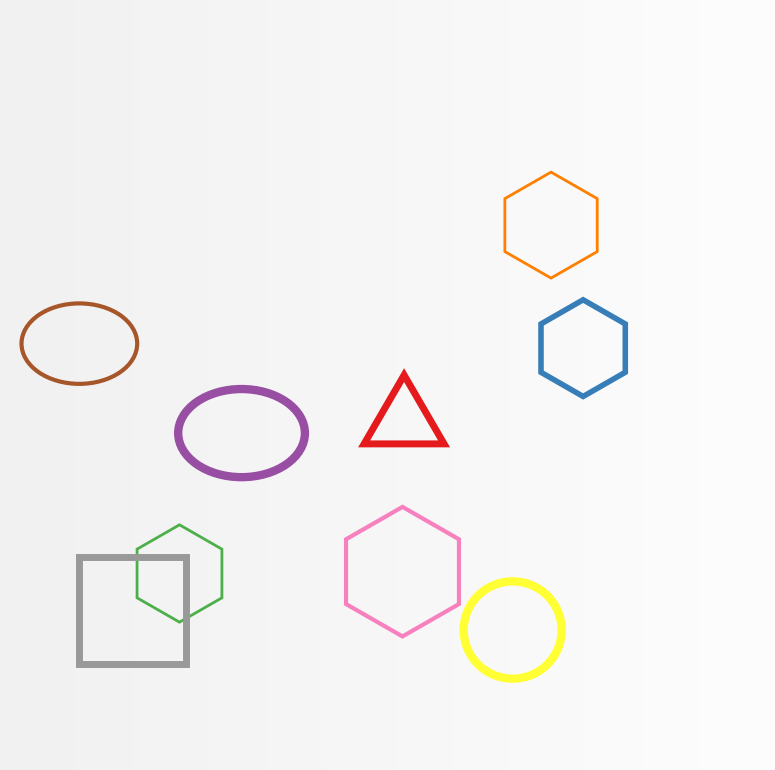[{"shape": "triangle", "thickness": 2.5, "radius": 0.3, "center": [0.521, 0.453]}, {"shape": "hexagon", "thickness": 2, "radius": 0.31, "center": [0.752, 0.548]}, {"shape": "hexagon", "thickness": 1, "radius": 0.32, "center": [0.232, 0.255]}, {"shape": "oval", "thickness": 3, "radius": 0.41, "center": [0.312, 0.438]}, {"shape": "hexagon", "thickness": 1, "radius": 0.34, "center": [0.711, 0.708]}, {"shape": "circle", "thickness": 3, "radius": 0.32, "center": [0.662, 0.182]}, {"shape": "oval", "thickness": 1.5, "radius": 0.37, "center": [0.102, 0.554]}, {"shape": "hexagon", "thickness": 1.5, "radius": 0.42, "center": [0.519, 0.258]}, {"shape": "square", "thickness": 2.5, "radius": 0.35, "center": [0.171, 0.207]}]